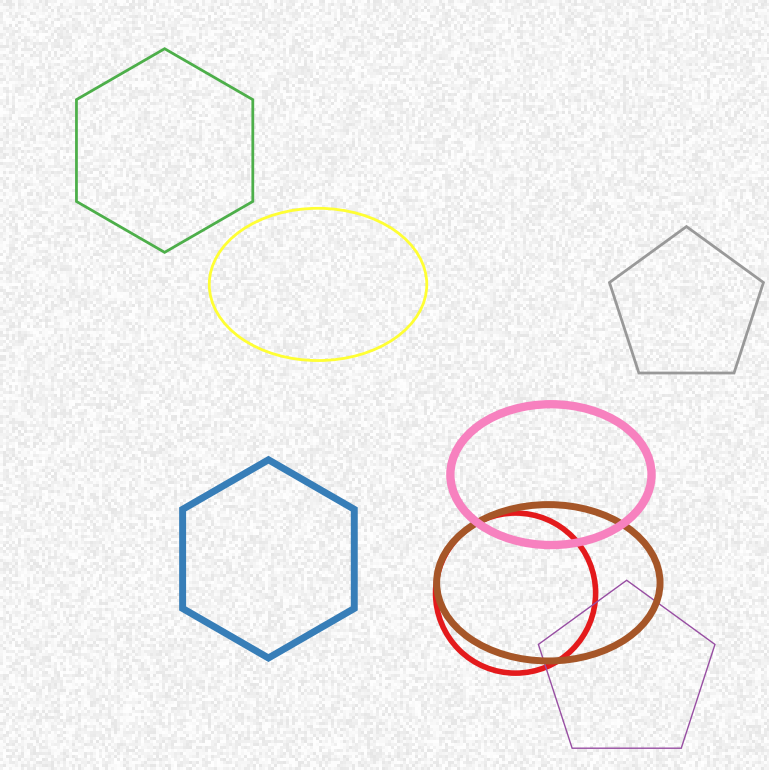[{"shape": "circle", "thickness": 2, "radius": 0.52, "center": [0.67, 0.23]}, {"shape": "hexagon", "thickness": 2.5, "radius": 0.64, "center": [0.349, 0.274]}, {"shape": "hexagon", "thickness": 1, "radius": 0.66, "center": [0.214, 0.804]}, {"shape": "pentagon", "thickness": 0.5, "radius": 0.6, "center": [0.814, 0.126]}, {"shape": "oval", "thickness": 1, "radius": 0.71, "center": [0.413, 0.631]}, {"shape": "oval", "thickness": 2.5, "radius": 0.73, "center": [0.712, 0.243]}, {"shape": "oval", "thickness": 3, "radius": 0.65, "center": [0.716, 0.384]}, {"shape": "pentagon", "thickness": 1, "radius": 0.53, "center": [0.892, 0.601]}]